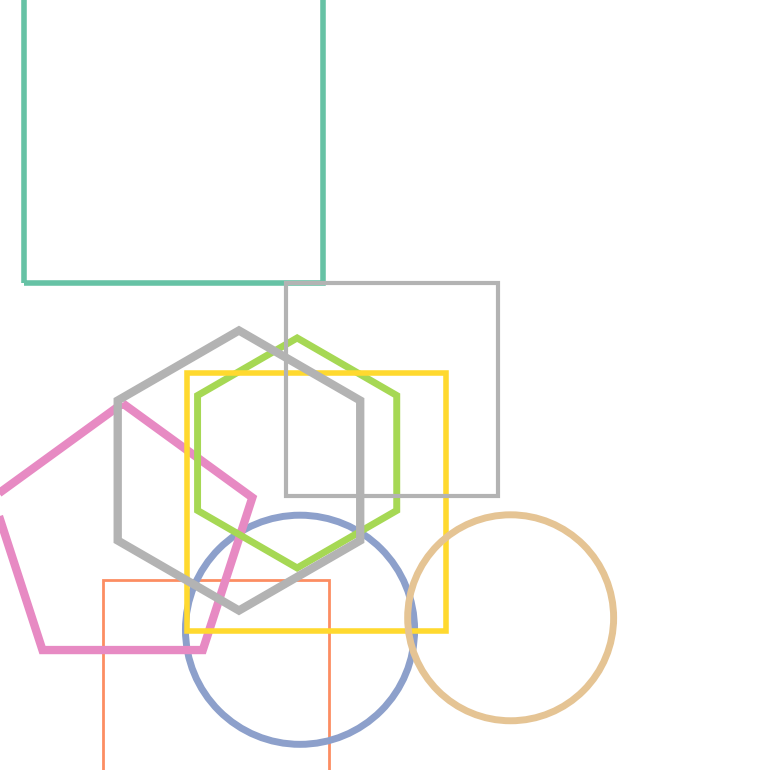[{"shape": "square", "thickness": 2, "radius": 0.97, "center": [0.226, 0.827]}, {"shape": "square", "thickness": 1, "radius": 0.73, "center": [0.281, 0.101]}, {"shape": "circle", "thickness": 2.5, "radius": 0.74, "center": [0.39, 0.182]}, {"shape": "pentagon", "thickness": 3, "radius": 0.89, "center": [0.159, 0.299]}, {"shape": "hexagon", "thickness": 2.5, "radius": 0.75, "center": [0.386, 0.412]}, {"shape": "square", "thickness": 2, "radius": 0.84, "center": [0.411, 0.348]}, {"shape": "circle", "thickness": 2.5, "radius": 0.67, "center": [0.663, 0.198]}, {"shape": "square", "thickness": 1.5, "radius": 0.69, "center": [0.509, 0.494]}, {"shape": "hexagon", "thickness": 3, "radius": 0.91, "center": [0.31, 0.389]}]